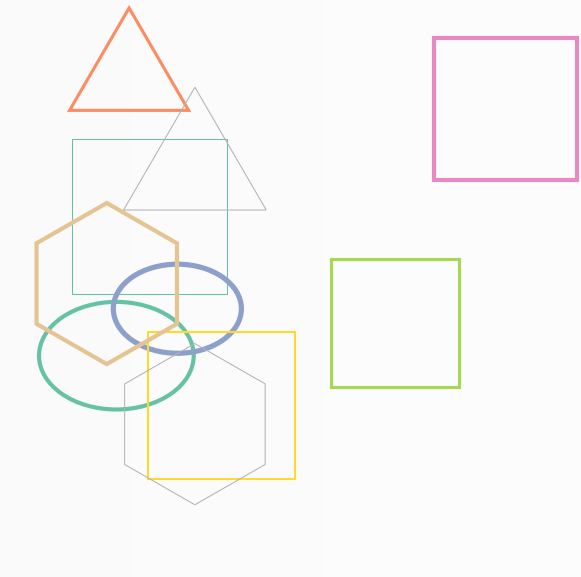[{"shape": "square", "thickness": 0.5, "radius": 0.67, "center": [0.257, 0.625]}, {"shape": "oval", "thickness": 2, "radius": 0.67, "center": [0.2, 0.383]}, {"shape": "triangle", "thickness": 1.5, "radius": 0.59, "center": [0.222, 0.867]}, {"shape": "oval", "thickness": 2.5, "radius": 0.55, "center": [0.305, 0.465]}, {"shape": "square", "thickness": 2, "radius": 0.62, "center": [0.87, 0.81]}, {"shape": "square", "thickness": 1.5, "radius": 0.55, "center": [0.679, 0.44]}, {"shape": "square", "thickness": 1, "radius": 0.63, "center": [0.381, 0.297]}, {"shape": "hexagon", "thickness": 2, "radius": 0.7, "center": [0.184, 0.508]}, {"shape": "triangle", "thickness": 0.5, "radius": 0.71, "center": [0.335, 0.706]}, {"shape": "hexagon", "thickness": 0.5, "radius": 0.7, "center": [0.335, 0.265]}]